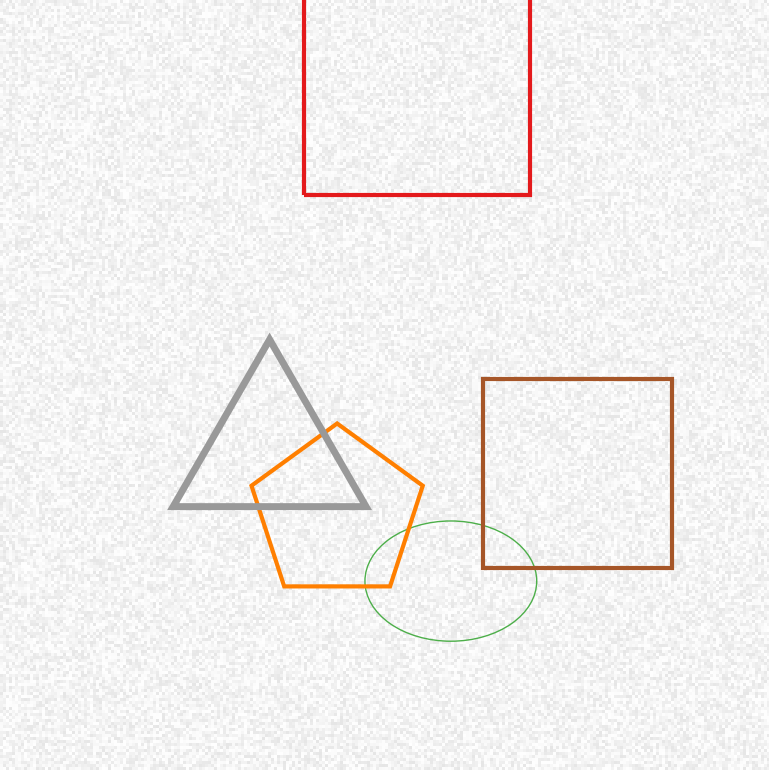[{"shape": "square", "thickness": 1.5, "radius": 0.73, "center": [0.542, 0.894]}, {"shape": "oval", "thickness": 0.5, "radius": 0.56, "center": [0.585, 0.245]}, {"shape": "pentagon", "thickness": 1.5, "radius": 0.58, "center": [0.438, 0.333]}, {"shape": "square", "thickness": 1.5, "radius": 0.62, "center": [0.75, 0.385]}, {"shape": "triangle", "thickness": 2.5, "radius": 0.72, "center": [0.35, 0.414]}]